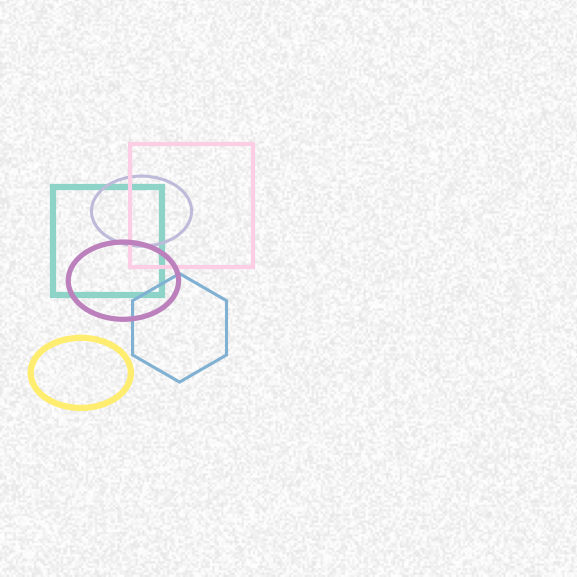[{"shape": "square", "thickness": 3, "radius": 0.47, "center": [0.186, 0.582]}, {"shape": "oval", "thickness": 1.5, "radius": 0.43, "center": [0.245, 0.634]}, {"shape": "hexagon", "thickness": 1.5, "radius": 0.47, "center": [0.311, 0.431]}, {"shape": "square", "thickness": 2, "radius": 0.53, "center": [0.331, 0.643]}, {"shape": "oval", "thickness": 2.5, "radius": 0.48, "center": [0.214, 0.513]}, {"shape": "oval", "thickness": 3, "radius": 0.43, "center": [0.14, 0.353]}]